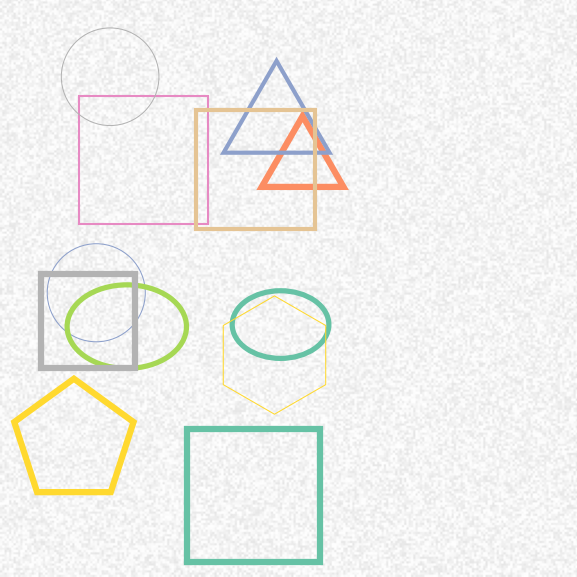[{"shape": "oval", "thickness": 2.5, "radius": 0.42, "center": [0.486, 0.437]}, {"shape": "square", "thickness": 3, "radius": 0.58, "center": [0.439, 0.141]}, {"shape": "triangle", "thickness": 3, "radius": 0.41, "center": [0.524, 0.716]}, {"shape": "circle", "thickness": 0.5, "radius": 0.42, "center": [0.167, 0.492]}, {"shape": "triangle", "thickness": 2, "radius": 0.53, "center": [0.479, 0.788]}, {"shape": "square", "thickness": 1, "radius": 0.56, "center": [0.249, 0.722]}, {"shape": "oval", "thickness": 2.5, "radius": 0.52, "center": [0.22, 0.434]}, {"shape": "hexagon", "thickness": 0.5, "radius": 0.51, "center": [0.475, 0.384]}, {"shape": "pentagon", "thickness": 3, "radius": 0.54, "center": [0.128, 0.235]}, {"shape": "square", "thickness": 2, "radius": 0.52, "center": [0.442, 0.705]}, {"shape": "square", "thickness": 3, "radius": 0.41, "center": [0.153, 0.443]}, {"shape": "circle", "thickness": 0.5, "radius": 0.42, "center": [0.191, 0.866]}]